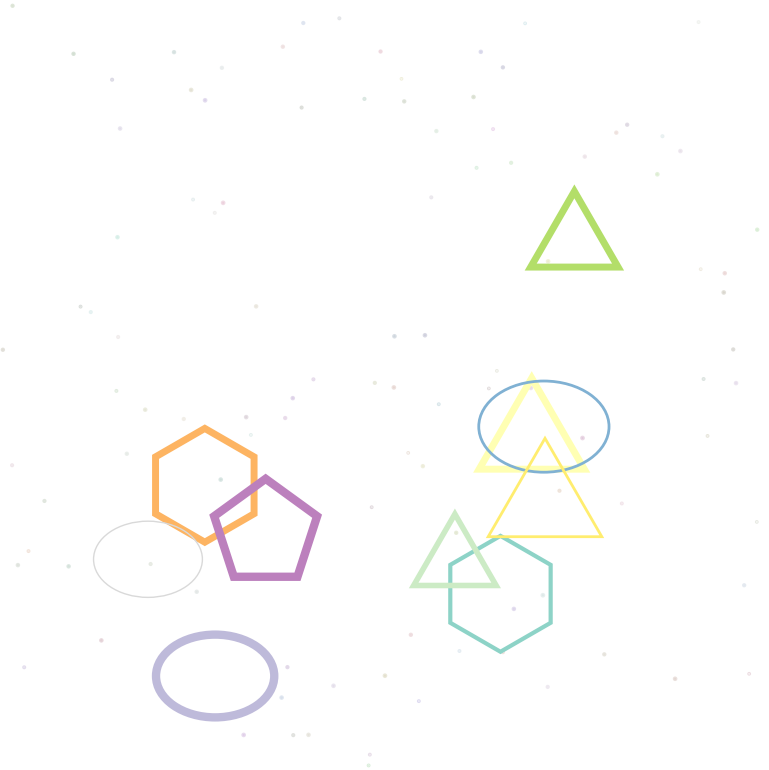[{"shape": "hexagon", "thickness": 1.5, "radius": 0.38, "center": [0.65, 0.229]}, {"shape": "triangle", "thickness": 2.5, "radius": 0.39, "center": [0.691, 0.43]}, {"shape": "oval", "thickness": 3, "radius": 0.38, "center": [0.279, 0.122]}, {"shape": "oval", "thickness": 1, "radius": 0.42, "center": [0.706, 0.446]}, {"shape": "hexagon", "thickness": 2.5, "radius": 0.37, "center": [0.266, 0.37]}, {"shape": "triangle", "thickness": 2.5, "radius": 0.33, "center": [0.746, 0.686]}, {"shape": "oval", "thickness": 0.5, "radius": 0.35, "center": [0.192, 0.274]}, {"shape": "pentagon", "thickness": 3, "radius": 0.35, "center": [0.345, 0.308]}, {"shape": "triangle", "thickness": 2, "radius": 0.31, "center": [0.591, 0.271]}, {"shape": "triangle", "thickness": 1, "radius": 0.43, "center": [0.708, 0.346]}]